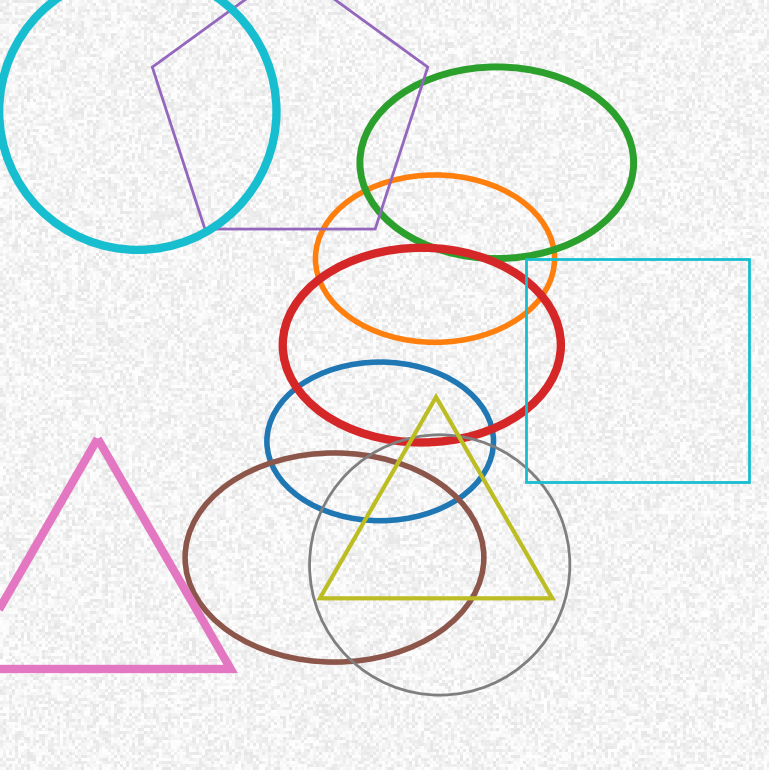[{"shape": "oval", "thickness": 2, "radius": 0.74, "center": [0.494, 0.427]}, {"shape": "oval", "thickness": 2, "radius": 0.78, "center": [0.565, 0.664]}, {"shape": "oval", "thickness": 2.5, "radius": 0.89, "center": [0.645, 0.789]}, {"shape": "oval", "thickness": 3, "radius": 0.9, "center": [0.548, 0.552]}, {"shape": "pentagon", "thickness": 1, "radius": 0.94, "center": [0.377, 0.855]}, {"shape": "oval", "thickness": 2, "radius": 0.97, "center": [0.434, 0.276]}, {"shape": "triangle", "thickness": 3, "radius": 1.0, "center": [0.127, 0.231]}, {"shape": "circle", "thickness": 1, "radius": 0.85, "center": [0.571, 0.266]}, {"shape": "triangle", "thickness": 1.5, "radius": 0.87, "center": [0.566, 0.31]}, {"shape": "square", "thickness": 1, "radius": 0.72, "center": [0.828, 0.519]}, {"shape": "circle", "thickness": 3, "radius": 0.9, "center": [0.179, 0.856]}]